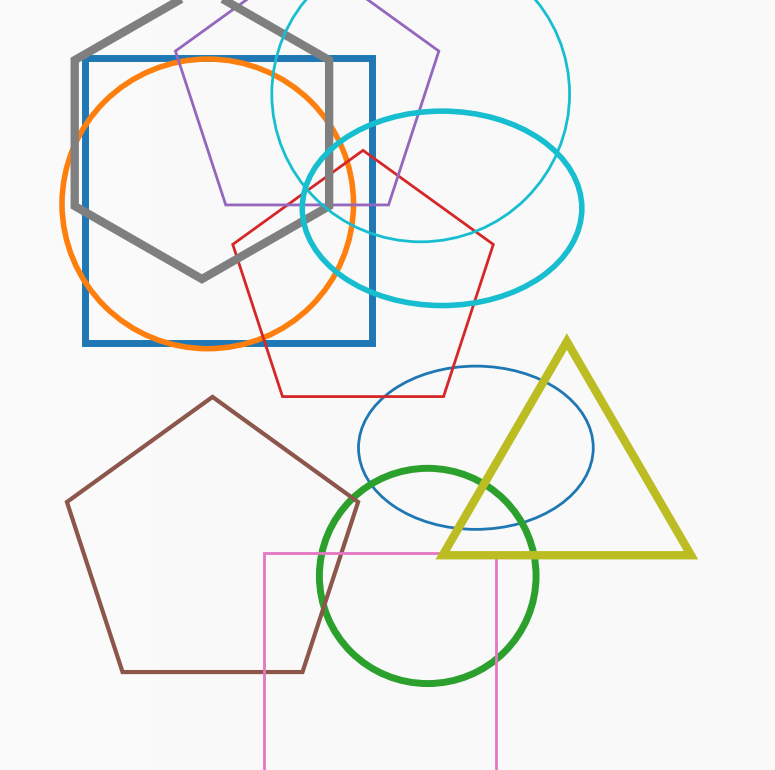[{"shape": "oval", "thickness": 1, "radius": 0.76, "center": [0.614, 0.419]}, {"shape": "square", "thickness": 2.5, "radius": 0.92, "center": [0.295, 0.739]}, {"shape": "circle", "thickness": 2, "radius": 0.94, "center": [0.268, 0.735]}, {"shape": "circle", "thickness": 2.5, "radius": 0.7, "center": [0.552, 0.252]}, {"shape": "pentagon", "thickness": 1, "radius": 0.88, "center": [0.468, 0.628]}, {"shape": "pentagon", "thickness": 1, "radius": 0.89, "center": [0.396, 0.878]}, {"shape": "pentagon", "thickness": 1.5, "radius": 0.99, "center": [0.274, 0.287]}, {"shape": "square", "thickness": 1, "radius": 0.75, "center": [0.49, 0.132]}, {"shape": "hexagon", "thickness": 3, "radius": 0.95, "center": [0.261, 0.827]}, {"shape": "triangle", "thickness": 3, "radius": 0.93, "center": [0.731, 0.371]}, {"shape": "circle", "thickness": 1, "radius": 0.96, "center": [0.543, 0.878]}, {"shape": "oval", "thickness": 2, "radius": 0.9, "center": [0.57, 0.729]}]